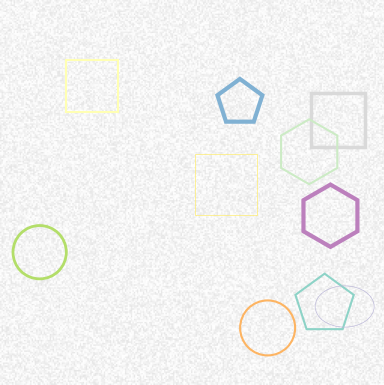[{"shape": "pentagon", "thickness": 1.5, "radius": 0.4, "center": [0.843, 0.209]}, {"shape": "square", "thickness": 1.5, "radius": 0.34, "center": [0.239, 0.776]}, {"shape": "oval", "thickness": 0.5, "radius": 0.38, "center": [0.895, 0.204]}, {"shape": "pentagon", "thickness": 3, "radius": 0.31, "center": [0.623, 0.734]}, {"shape": "circle", "thickness": 1.5, "radius": 0.36, "center": [0.695, 0.148]}, {"shape": "circle", "thickness": 2, "radius": 0.35, "center": [0.103, 0.345]}, {"shape": "square", "thickness": 2.5, "radius": 0.36, "center": [0.878, 0.688]}, {"shape": "hexagon", "thickness": 3, "radius": 0.4, "center": [0.858, 0.44]}, {"shape": "hexagon", "thickness": 1.5, "radius": 0.42, "center": [0.803, 0.606]}, {"shape": "square", "thickness": 0.5, "radius": 0.4, "center": [0.586, 0.521]}]